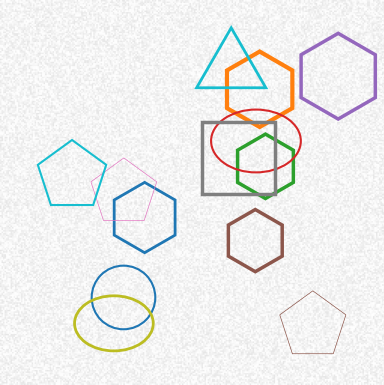[{"shape": "hexagon", "thickness": 2, "radius": 0.46, "center": [0.376, 0.435]}, {"shape": "circle", "thickness": 1.5, "radius": 0.41, "center": [0.321, 0.227]}, {"shape": "hexagon", "thickness": 3, "radius": 0.49, "center": [0.674, 0.768]}, {"shape": "hexagon", "thickness": 2.5, "radius": 0.42, "center": [0.69, 0.568]}, {"shape": "oval", "thickness": 1.5, "radius": 0.58, "center": [0.665, 0.634]}, {"shape": "hexagon", "thickness": 2.5, "radius": 0.56, "center": [0.878, 0.802]}, {"shape": "hexagon", "thickness": 2.5, "radius": 0.4, "center": [0.663, 0.375]}, {"shape": "pentagon", "thickness": 0.5, "radius": 0.45, "center": [0.813, 0.154]}, {"shape": "pentagon", "thickness": 0.5, "radius": 0.45, "center": [0.322, 0.5]}, {"shape": "square", "thickness": 2.5, "radius": 0.47, "center": [0.62, 0.59]}, {"shape": "oval", "thickness": 2, "radius": 0.51, "center": [0.296, 0.16]}, {"shape": "triangle", "thickness": 2, "radius": 0.52, "center": [0.601, 0.824]}, {"shape": "pentagon", "thickness": 1.5, "radius": 0.47, "center": [0.187, 0.543]}]